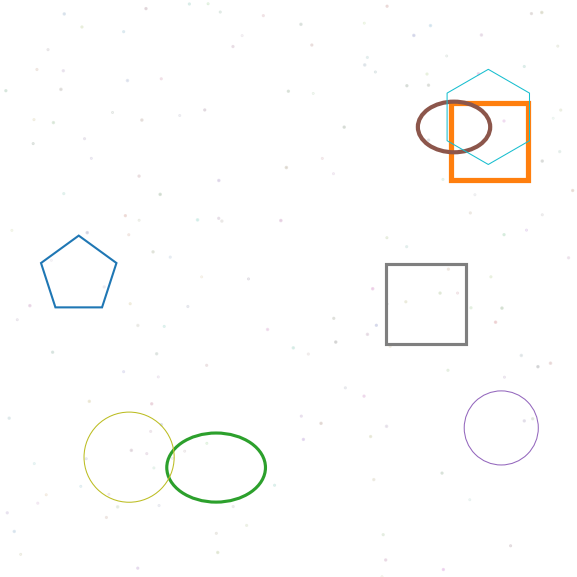[{"shape": "pentagon", "thickness": 1, "radius": 0.34, "center": [0.136, 0.522]}, {"shape": "square", "thickness": 2.5, "radius": 0.33, "center": [0.848, 0.754]}, {"shape": "oval", "thickness": 1.5, "radius": 0.43, "center": [0.374, 0.19]}, {"shape": "circle", "thickness": 0.5, "radius": 0.32, "center": [0.868, 0.258]}, {"shape": "oval", "thickness": 2, "radius": 0.31, "center": [0.786, 0.779]}, {"shape": "square", "thickness": 1.5, "radius": 0.34, "center": [0.738, 0.472]}, {"shape": "circle", "thickness": 0.5, "radius": 0.39, "center": [0.224, 0.207]}, {"shape": "hexagon", "thickness": 0.5, "radius": 0.41, "center": [0.846, 0.797]}]